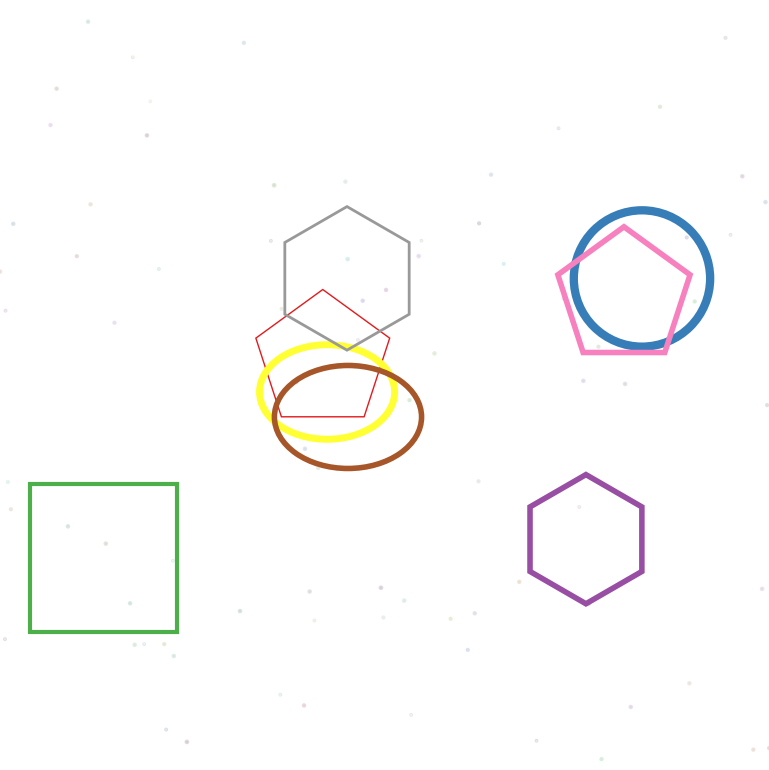[{"shape": "pentagon", "thickness": 0.5, "radius": 0.46, "center": [0.419, 0.533]}, {"shape": "circle", "thickness": 3, "radius": 0.44, "center": [0.834, 0.638]}, {"shape": "square", "thickness": 1.5, "radius": 0.48, "center": [0.134, 0.276]}, {"shape": "hexagon", "thickness": 2, "radius": 0.42, "center": [0.761, 0.3]}, {"shape": "oval", "thickness": 2.5, "radius": 0.44, "center": [0.425, 0.491]}, {"shape": "oval", "thickness": 2, "radius": 0.48, "center": [0.452, 0.458]}, {"shape": "pentagon", "thickness": 2, "radius": 0.45, "center": [0.81, 0.615]}, {"shape": "hexagon", "thickness": 1, "radius": 0.47, "center": [0.451, 0.638]}]